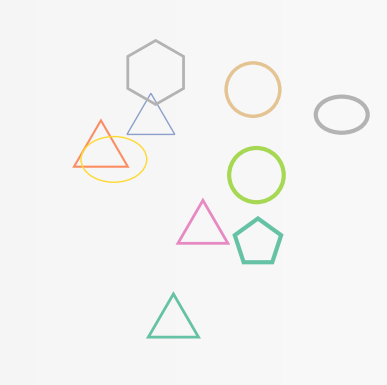[{"shape": "pentagon", "thickness": 3, "radius": 0.31, "center": [0.666, 0.37]}, {"shape": "triangle", "thickness": 2, "radius": 0.37, "center": [0.448, 0.162]}, {"shape": "triangle", "thickness": 1.5, "radius": 0.4, "center": [0.26, 0.607]}, {"shape": "triangle", "thickness": 1, "radius": 0.36, "center": [0.389, 0.686]}, {"shape": "triangle", "thickness": 2, "radius": 0.37, "center": [0.524, 0.405]}, {"shape": "circle", "thickness": 3, "radius": 0.35, "center": [0.662, 0.545]}, {"shape": "oval", "thickness": 1, "radius": 0.42, "center": [0.294, 0.586]}, {"shape": "circle", "thickness": 2.5, "radius": 0.35, "center": [0.653, 0.767]}, {"shape": "hexagon", "thickness": 2, "radius": 0.42, "center": [0.402, 0.812]}, {"shape": "oval", "thickness": 3, "radius": 0.34, "center": [0.882, 0.702]}]